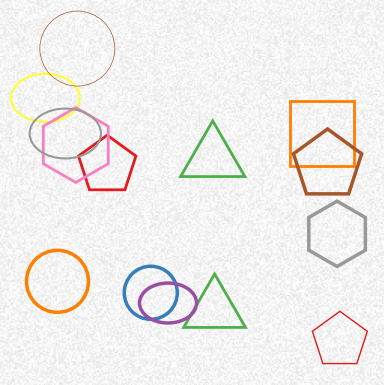[{"shape": "pentagon", "thickness": 1, "radius": 0.38, "center": [0.883, 0.116]}, {"shape": "pentagon", "thickness": 2, "radius": 0.39, "center": [0.278, 0.57]}, {"shape": "circle", "thickness": 2.5, "radius": 0.34, "center": [0.392, 0.24]}, {"shape": "triangle", "thickness": 2, "radius": 0.46, "center": [0.557, 0.196]}, {"shape": "triangle", "thickness": 2, "radius": 0.48, "center": [0.553, 0.59]}, {"shape": "oval", "thickness": 2.5, "radius": 0.37, "center": [0.436, 0.213]}, {"shape": "circle", "thickness": 2.5, "radius": 0.4, "center": [0.149, 0.269]}, {"shape": "square", "thickness": 2, "radius": 0.42, "center": [0.836, 0.654]}, {"shape": "oval", "thickness": 1.5, "radius": 0.45, "center": [0.118, 0.746]}, {"shape": "circle", "thickness": 0.5, "radius": 0.49, "center": [0.201, 0.874]}, {"shape": "pentagon", "thickness": 2.5, "radius": 0.47, "center": [0.851, 0.572]}, {"shape": "hexagon", "thickness": 2, "radius": 0.49, "center": [0.197, 0.623]}, {"shape": "oval", "thickness": 1.5, "radius": 0.46, "center": [0.17, 0.653]}, {"shape": "hexagon", "thickness": 2.5, "radius": 0.42, "center": [0.876, 0.393]}]